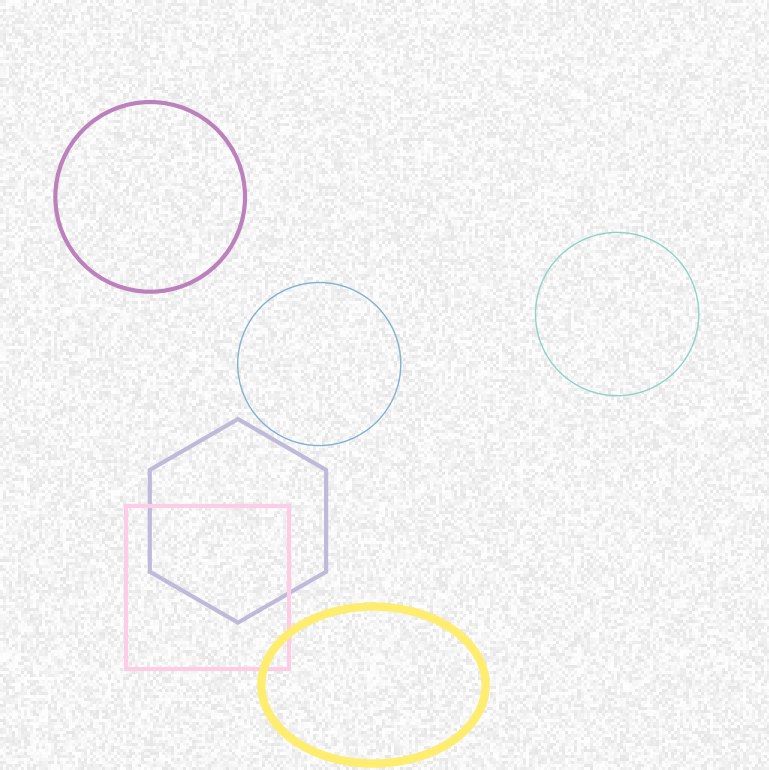[{"shape": "circle", "thickness": 0.5, "radius": 0.53, "center": [0.801, 0.592]}, {"shape": "hexagon", "thickness": 1.5, "radius": 0.66, "center": [0.309, 0.324]}, {"shape": "circle", "thickness": 0.5, "radius": 0.53, "center": [0.415, 0.527]}, {"shape": "square", "thickness": 1.5, "radius": 0.53, "center": [0.269, 0.237]}, {"shape": "circle", "thickness": 1.5, "radius": 0.62, "center": [0.195, 0.744]}, {"shape": "oval", "thickness": 3, "radius": 0.73, "center": [0.485, 0.11]}]